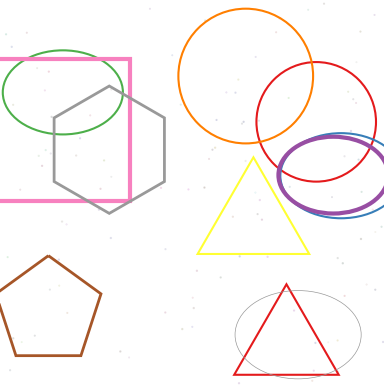[{"shape": "triangle", "thickness": 1.5, "radius": 0.78, "center": [0.744, 0.105]}, {"shape": "circle", "thickness": 1.5, "radius": 0.78, "center": [0.821, 0.684]}, {"shape": "oval", "thickness": 1.5, "radius": 0.79, "center": [0.886, 0.544]}, {"shape": "oval", "thickness": 1.5, "radius": 0.78, "center": [0.163, 0.76]}, {"shape": "oval", "thickness": 3, "radius": 0.71, "center": [0.866, 0.545]}, {"shape": "circle", "thickness": 1.5, "radius": 0.87, "center": [0.638, 0.802]}, {"shape": "triangle", "thickness": 1.5, "radius": 0.84, "center": [0.658, 0.424]}, {"shape": "pentagon", "thickness": 2, "radius": 0.72, "center": [0.126, 0.192]}, {"shape": "square", "thickness": 3, "radius": 0.92, "center": [0.152, 0.662]}, {"shape": "oval", "thickness": 0.5, "radius": 0.82, "center": [0.774, 0.131]}, {"shape": "hexagon", "thickness": 2, "radius": 0.83, "center": [0.284, 0.611]}]